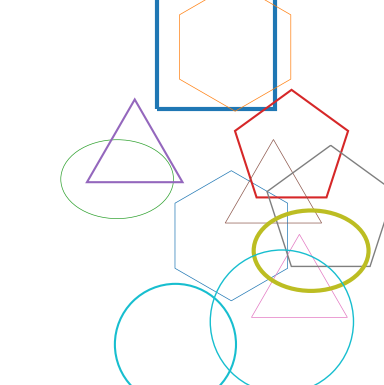[{"shape": "square", "thickness": 3, "radius": 0.76, "center": [0.561, 0.869]}, {"shape": "hexagon", "thickness": 0.5, "radius": 0.84, "center": [0.601, 0.388]}, {"shape": "hexagon", "thickness": 0.5, "radius": 0.83, "center": [0.611, 0.878]}, {"shape": "oval", "thickness": 0.5, "radius": 0.73, "center": [0.304, 0.535]}, {"shape": "pentagon", "thickness": 1.5, "radius": 0.77, "center": [0.757, 0.612]}, {"shape": "triangle", "thickness": 1.5, "radius": 0.72, "center": [0.35, 0.598]}, {"shape": "triangle", "thickness": 0.5, "radius": 0.72, "center": [0.71, 0.493]}, {"shape": "triangle", "thickness": 0.5, "radius": 0.72, "center": [0.778, 0.248]}, {"shape": "pentagon", "thickness": 1, "radius": 0.87, "center": [0.859, 0.449]}, {"shape": "oval", "thickness": 3, "radius": 0.75, "center": [0.808, 0.349]}, {"shape": "circle", "thickness": 1, "radius": 0.93, "center": [0.732, 0.165]}, {"shape": "circle", "thickness": 1.5, "radius": 0.79, "center": [0.456, 0.105]}]